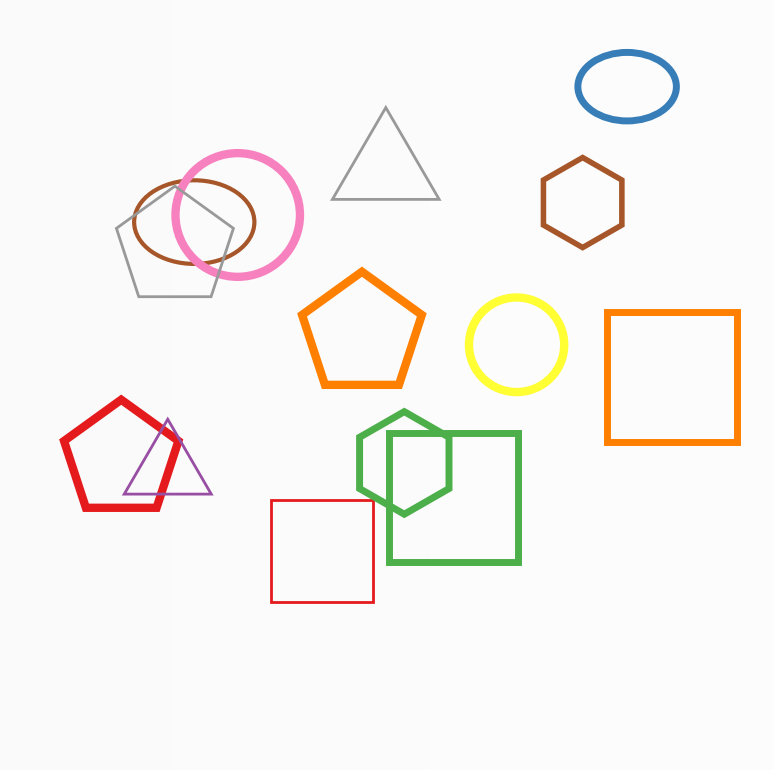[{"shape": "pentagon", "thickness": 3, "radius": 0.39, "center": [0.156, 0.403]}, {"shape": "square", "thickness": 1, "radius": 0.33, "center": [0.415, 0.284]}, {"shape": "oval", "thickness": 2.5, "radius": 0.32, "center": [0.809, 0.887]}, {"shape": "hexagon", "thickness": 2.5, "radius": 0.33, "center": [0.522, 0.399]}, {"shape": "square", "thickness": 2.5, "radius": 0.42, "center": [0.585, 0.354]}, {"shape": "triangle", "thickness": 1, "radius": 0.32, "center": [0.216, 0.391]}, {"shape": "pentagon", "thickness": 3, "radius": 0.41, "center": [0.467, 0.566]}, {"shape": "square", "thickness": 2.5, "radius": 0.42, "center": [0.867, 0.511]}, {"shape": "circle", "thickness": 3, "radius": 0.31, "center": [0.667, 0.552]}, {"shape": "hexagon", "thickness": 2, "radius": 0.29, "center": [0.752, 0.737]}, {"shape": "oval", "thickness": 1.5, "radius": 0.39, "center": [0.251, 0.712]}, {"shape": "circle", "thickness": 3, "radius": 0.4, "center": [0.307, 0.721]}, {"shape": "pentagon", "thickness": 1, "radius": 0.4, "center": [0.226, 0.679]}, {"shape": "triangle", "thickness": 1, "radius": 0.4, "center": [0.498, 0.781]}]